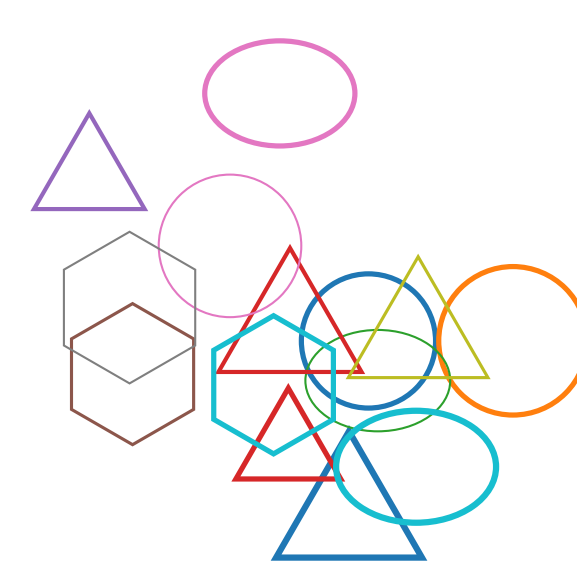[{"shape": "triangle", "thickness": 3, "radius": 0.73, "center": [0.604, 0.107]}, {"shape": "circle", "thickness": 2.5, "radius": 0.58, "center": [0.638, 0.409]}, {"shape": "circle", "thickness": 2.5, "radius": 0.64, "center": [0.888, 0.409]}, {"shape": "oval", "thickness": 1, "radius": 0.63, "center": [0.654, 0.34]}, {"shape": "triangle", "thickness": 2, "radius": 0.72, "center": [0.502, 0.427]}, {"shape": "triangle", "thickness": 2.5, "radius": 0.52, "center": [0.499, 0.222]}, {"shape": "triangle", "thickness": 2, "radius": 0.55, "center": [0.155, 0.692]}, {"shape": "hexagon", "thickness": 1.5, "radius": 0.61, "center": [0.23, 0.351]}, {"shape": "oval", "thickness": 2.5, "radius": 0.65, "center": [0.485, 0.837]}, {"shape": "circle", "thickness": 1, "radius": 0.62, "center": [0.398, 0.573]}, {"shape": "hexagon", "thickness": 1, "radius": 0.66, "center": [0.224, 0.467]}, {"shape": "triangle", "thickness": 1.5, "radius": 0.7, "center": [0.724, 0.415]}, {"shape": "oval", "thickness": 3, "radius": 0.69, "center": [0.721, 0.191]}, {"shape": "hexagon", "thickness": 2.5, "radius": 0.6, "center": [0.474, 0.333]}]